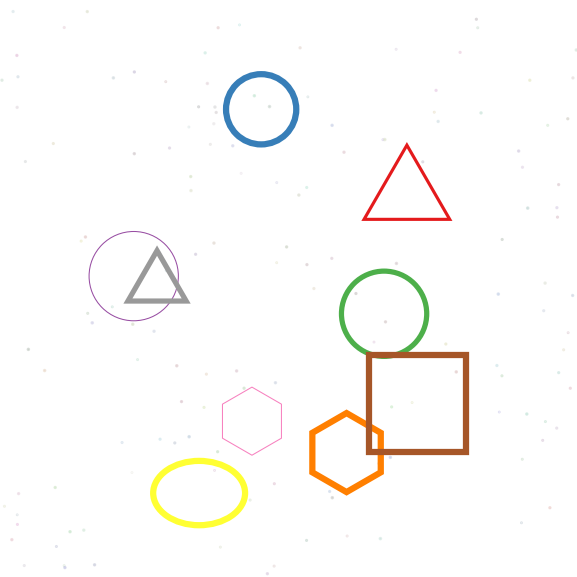[{"shape": "triangle", "thickness": 1.5, "radius": 0.43, "center": [0.705, 0.662]}, {"shape": "circle", "thickness": 3, "radius": 0.3, "center": [0.452, 0.81]}, {"shape": "circle", "thickness": 2.5, "radius": 0.37, "center": [0.665, 0.456]}, {"shape": "circle", "thickness": 0.5, "radius": 0.39, "center": [0.232, 0.521]}, {"shape": "hexagon", "thickness": 3, "radius": 0.34, "center": [0.6, 0.215]}, {"shape": "oval", "thickness": 3, "radius": 0.4, "center": [0.345, 0.145]}, {"shape": "square", "thickness": 3, "radius": 0.42, "center": [0.723, 0.301]}, {"shape": "hexagon", "thickness": 0.5, "radius": 0.29, "center": [0.436, 0.27]}, {"shape": "triangle", "thickness": 2.5, "radius": 0.29, "center": [0.272, 0.507]}]